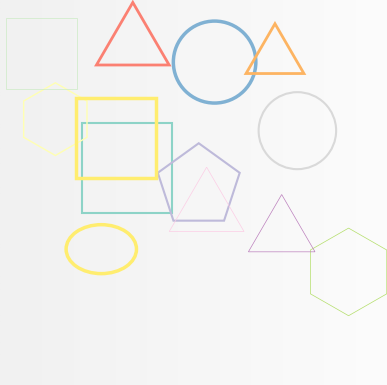[{"shape": "square", "thickness": 1.5, "radius": 0.58, "center": [0.329, 0.563]}, {"shape": "hexagon", "thickness": 1, "radius": 0.47, "center": [0.143, 0.691]}, {"shape": "pentagon", "thickness": 1.5, "radius": 0.56, "center": [0.513, 0.517]}, {"shape": "triangle", "thickness": 2, "radius": 0.54, "center": [0.343, 0.885]}, {"shape": "circle", "thickness": 2.5, "radius": 0.53, "center": [0.554, 0.839]}, {"shape": "triangle", "thickness": 2, "radius": 0.43, "center": [0.71, 0.852]}, {"shape": "hexagon", "thickness": 0.5, "radius": 0.57, "center": [0.9, 0.294]}, {"shape": "triangle", "thickness": 0.5, "radius": 0.56, "center": [0.533, 0.454]}, {"shape": "circle", "thickness": 1.5, "radius": 0.5, "center": [0.767, 0.661]}, {"shape": "triangle", "thickness": 0.5, "radius": 0.5, "center": [0.727, 0.396]}, {"shape": "square", "thickness": 0.5, "radius": 0.46, "center": [0.107, 0.861]}, {"shape": "square", "thickness": 2.5, "radius": 0.52, "center": [0.299, 0.641]}, {"shape": "oval", "thickness": 2.5, "radius": 0.45, "center": [0.261, 0.353]}]